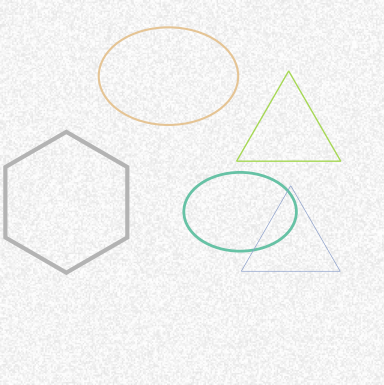[{"shape": "oval", "thickness": 2, "radius": 0.73, "center": [0.624, 0.45]}, {"shape": "triangle", "thickness": 0.5, "radius": 0.74, "center": [0.755, 0.37]}, {"shape": "triangle", "thickness": 1, "radius": 0.78, "center": [0.75, 0.659]}, {"shape": "oval", "thickness": 1.5, "radius": 0.91, "center": [0.438, 0.802]}, {"shape": "hexagon", "thickness": 3, "radius": 0.91, "center": [0.172, 0.475]}]